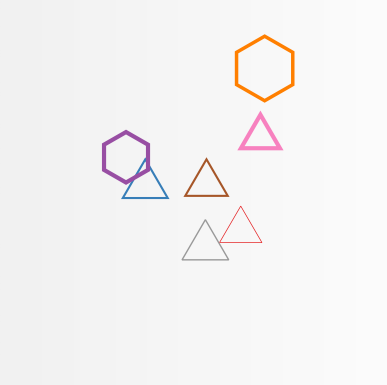[{"shape": "triangle", "thickness": 0.5, "radius": 0.32, "center": [0.621, 0.402]}, {"shape": "triangle", "thickness": 1.5, "radius": 0.33, "center": [0.375, 0.519]}, {"shape": "hexagon", "thickness": 3, "radius": 0.33, "center": [0.325, 0.591]}, {"shape": "hexagon", "thickness": 2.5, "radius": 0.42, "center": [0.683, 0.822]}, {"shape": "triangle", "thickness": 1.5, "radius": 0.32, "center": [0.533, 0.523]}, {"shape": "triangle", "thickness": 3, "radius": 0.29, "center": [0.672, 0.644]}, {"shape": "triangle", "thickness": 1, "radius": 0.35, "center": [0.53, 0.36]}]